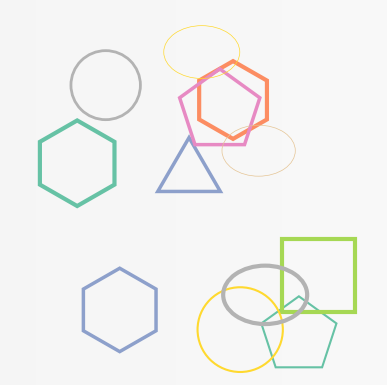[{"shape": "pentagon", "thickness": 1.5, "radius": 0.51, "center": [0.771, 0.128]}, {"shape": "hexagon", "thickness": 3, "radius": 0.56, "center": [0.199, 0.576]}, {"shape": "hexagon", "thickness": 3, "radius": 0.5, "center": [0.601, 0.74]}, {"shape": "triangle", "thickness": 2.5, "radius": 0.47, "center": [0.488, 0.549]}, {"shape": "hexagon", "thickness": 2.5, "radius": 0.54, "center": [0.309, 0.195]}, {"shape": "pentagon", "thickness": 2.5, "radius": 0.54, "center": [0.567, 0.712]}, {"shape": "square", "thickness": 3, "radius": 0.47, "center": [0.822, 0.285]}, {"shape": "oval", "thickness": 0.5, "radius": 0.49, "center": [0.521, 0.865]}, {"shape": "circle", "thickness": 1.5, "radius": 0.55, "center": [0.62, 0.144]}, {"shape": "oval", "thickness": 0.5, "radius": 0.47, "center": [0.667, 0.609]}, {"shape": "circle", "thickness": 2, "radius": 0.45, "center": [0.273, 0.779]}, {"shape": "oval", "thickness": 3, "radius": 0.54, "center": [0.684, 0.234]}]